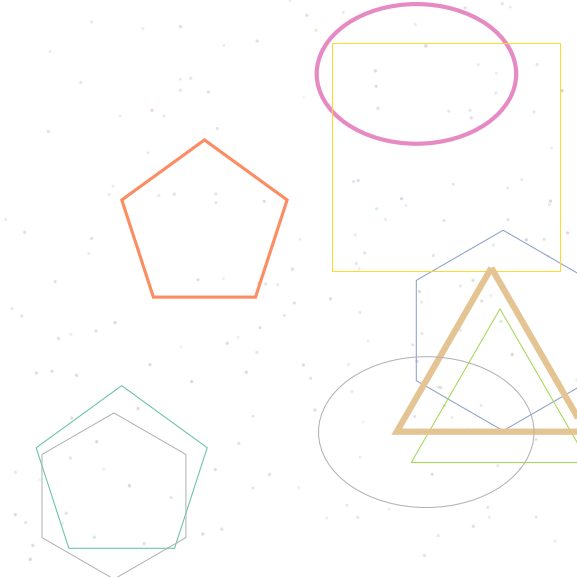[{"shape": "pentagon", "thickness": 0.5, "radius": 0.78, "center": [0.211, 0.176]}, {"shape": "pentagon", "thickness": 1.5, "radius": 0.75, "center": [0.354, 0.606]}, {"shape": "hexagon", "thickness": 0.5, "radius": 0.87, "center": [0.871, 0.427]}, {"shape": "oval", "thickness": 2, "radius": 0.86, "center": [0.721, 0.871]}, {"shape": "triangle", "thickness": 0.5, "radius": 0.89, "center": [0.866, 0.287]}, {"shape": "square", "thickness": 0.5, "radius": 0.99, "center": [0.772, 0.727]}, {"shape": "triangle", "thickness": 3, "radius": 0.95, "center": [0.851, 0.346]}, {"shape": "hexagon", "thickness": 0.5, "radius": 0.72, "center": [0.197, 0.14]}, {"shape": "oval", "thickness": 0.5, "radius": 0.93, "center": [0.738, 0.251]}]